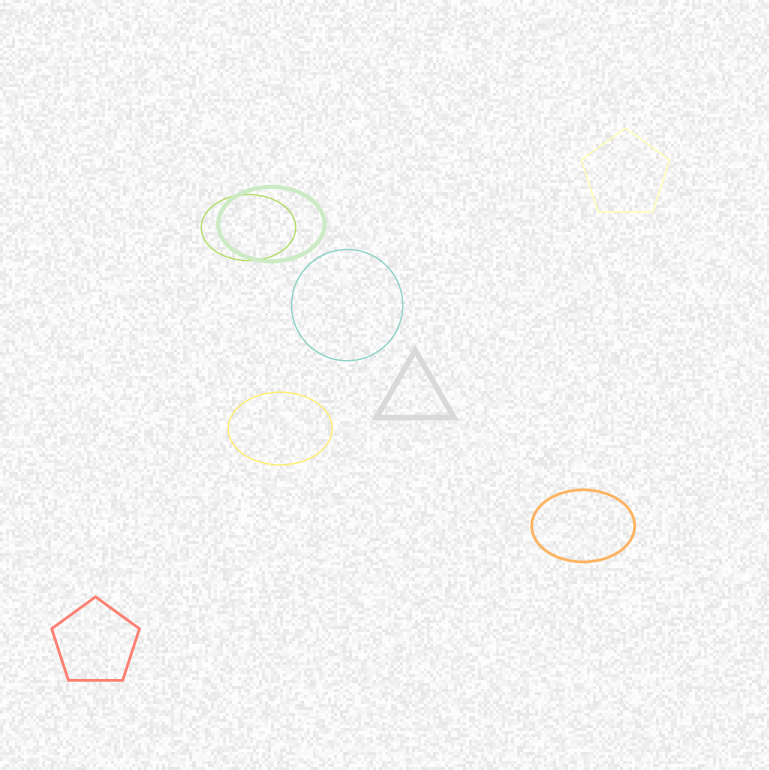[{"shape": "circle", "thickness": 0.5, "radius": 0.36, "center": [0.451, 0.604]}, {"shape": "pentagon", "thickness": 0.5, "radius": 0.3, "center": [0.812, 0.774]}, {"shape": "pentagon", "thickness": 1, "radius": 0.3, "center": [0.124, 0.165]}, {"shape": "oval", "thickness": 1, "radius": 0.33, "center": [0.757, 0.317]}, {"shape": "oval", "thickness": 0.5, "radius": 0.31, "center": [0.323, 0.704]}, {"shape": "triangle", "thickness": 2, "radius": 0.29, "center": [0.539, 0.487]}, {"shape": "oval", "thickness": 1.5, "radius": 0.35, "center": [0.352, 0.709]}, {"shape": "oval", "thickness": 0.5, "radius": 0.34, "center": [0.364, 0.443]}]